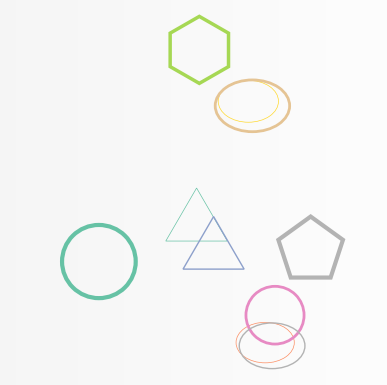[{"shape": "circle", "thickness": 3, "radius": 0.48, "center": [0.255, 0.321]}, {"shape": "triangle", "thickness": 0.5, "radius": 0.46, "center": [0.507, 0.42]}, {"shape": "oval", "thickness": 0.5, "radius": 0.38, "center": [0.684, 0.11]}, {"shape": "triangle", "thickness": 1, "radius": 0.45, "center": [0.551, 0.346]}, {"shape": "circle", "thickness": 2, "radius": 0.37, "center": [0.71, 0.181]}, {"shape": "hexagon", "thickness": 2.5, "radius": 0.43, "center": [0.514, 0.87]}, {"shape": "oval", "thickness": 0.5, "radius": 0.39, "center": [0.641, 0.737]}, {"shape": "oval", "thickness": 2, "radius": 0.48, "center": [0.651, 0.725]}, {"shape": "pentagon", "thickness": 3, "radius": 0.44, "center": [0.802, 0.35]}, {"shape": "oval", "thickness": 1, "radius": 0.42, "center": [0.702, 0.102]}]